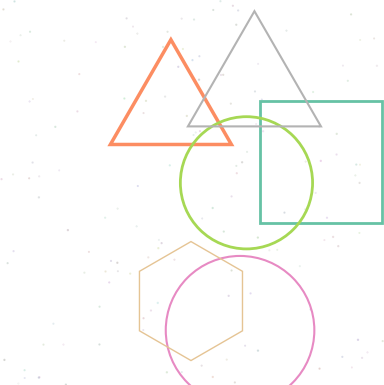[{"shape": "square", "thickness": 2, "radius": 0.79, "center": [0.833, 0.58]}, {"shape": "triangle", "thickness": 2.5, "radius": 0.91, "center": [0.444, 0.715]}, {"shape": "circle", "thickness": 1.5, "radius": 0.96, "center": [0.624, 0.142]}, {"shape": "circle", "thickness": 2, "radius": 0.86, "center": [0.64, 0.525]}, {"shape": "hexagon", "thickness": 1, "radius": 0.77, "center": [0.496, 0.218]}, {"shape": "triangle", "thickness": 1.5, "radius": 1.0, "center": [0.661, 0.771]}]